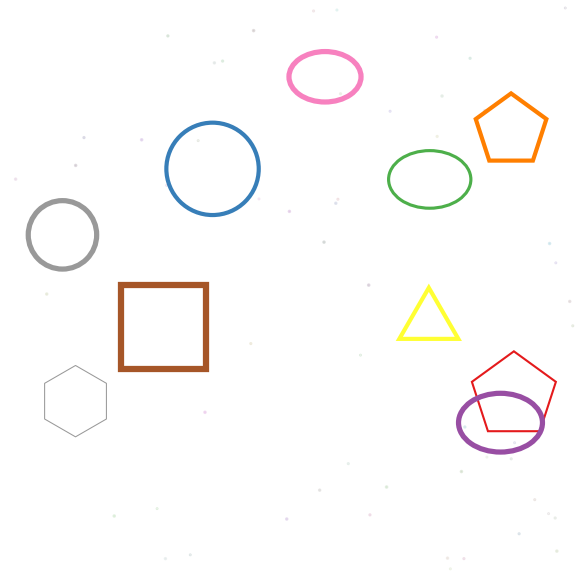[{"shape": "pentagon", "thickness": 1, "radius": 0.38, "center": [0.89, 0.314]}, {"shape": "circle", "thickness": 2, "radius": 0.4, "center": [0.368, 0.707]}, {"shape": "oval", "thickness": 1.5, "radius": 0.36, "center": [0.744, 0.688]}, {"shape": "oval", "thickness": 2.5, "radius": 0.36, "center": [0.867, 0.267]}, {"shape": "pentagon", "thickness": 2, "radius": 0.32, "center": [0.885, 0.773]}, {"shape": "triangle", "thickness": 2, "radius": 0.29, "center": [0.743, 0.442]}, {"shape": "square", "thickness": 3, "radius": 0.37, "center": [0.283, 0.433]}, {"shape": "oval", "thickness": 2.5, "radius": 0.31, "center": [0.563, 0.866]}, {"shape": "circle", "thickness": 2.5, "radius": 0.3, "center": [0.108, 0.592]}, {"shape": "hexagon", "thickness": 0.5, "radius": 0.31, "center": [0.131, 0.304]}]